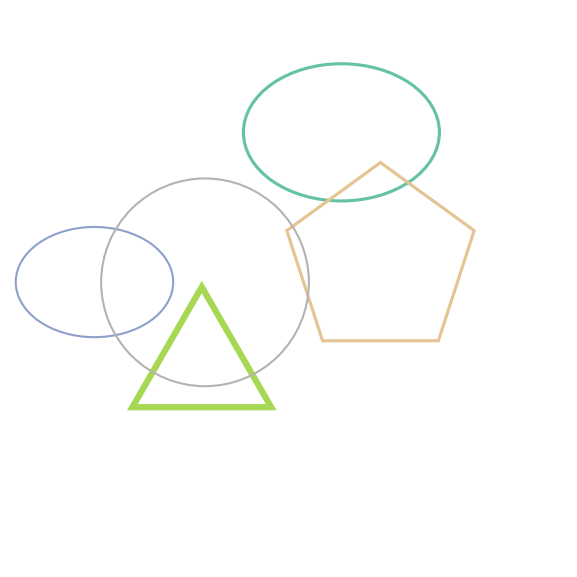[{"shape": "oval", "thickness": 1.5, "radius": 0.85, "center": [0.591, 0.77]}, {"shape": "oval", "thickness": 1, "radius": 0.68, "center": [0.164, 0.511]}, {"shape": "triangle", "thickness": 3, "radius": 0.69, "center": [0.349, 0.363]}, {"shape": "pentagon", "thickness": 1.5, "radius": 0.85, "center": [0.659, 0.547]}, {"shape": "circle", "thickness": 1, "radius": 0.9, "center": [0.355, 0.51]}]